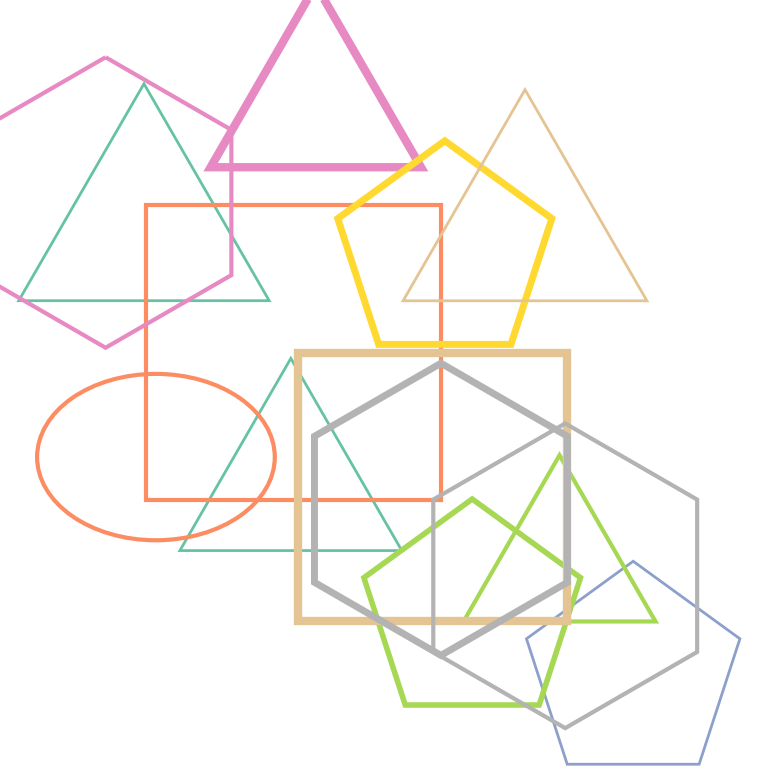[{"shape": "triangle", "thickness": 1, "radius": 0.83, "center": [0.378, 0.368]}, {"shape": "triangle", "thickness": 1, "radius": 0.94, "center": [0.187, 0.703]}, {"shape": "oval", "thickness": 1.5, "radius": 0.77, "center": [0.203, 0.406]}, {"shape": "square", "thickness": 1.5, "radius": 0.96, "center": [0.381, 0.542]}, {"shape": "pentagon", "thickness": 1, "radius": 0.73, "center": [0.822, 0.125]}, {"shape": "triangle", "thickness": 3, "radius": 0.79, "center": [0.41, 0.862]}, {"shape": "hexagon", "thickness": 1.5, "radius": 0.94, "center": [0.137, 0.737]}, {"shape": "pentagon", "thickness": 2, "radius": 0.74, "center": [0.613, 0.204]}, {"shape": "triangle", "thickness": 1.5, "radius": 0.72, "center": [0.727, 0.265]}, {"shape": "pentagon", "thickness": 2.5, "radius": 0.73, "center": [0.578, 0.671]}, {"shape": "triangle", "thickness": 1, "radius": 0.91, "center": [0.682, 0.701]}, {"shape": "square", "thickness": 3, "radius": 0.87, "center": [0.562, 0.368]}, {"shape": "hexagon", "thickness": 2.5, "radius": 0.95, "center": [0.573, 0.339]}, {"shape": "hexagon", "thickness": 1.5, "radius": 0.99, "center": [0.734, 0.252]}]